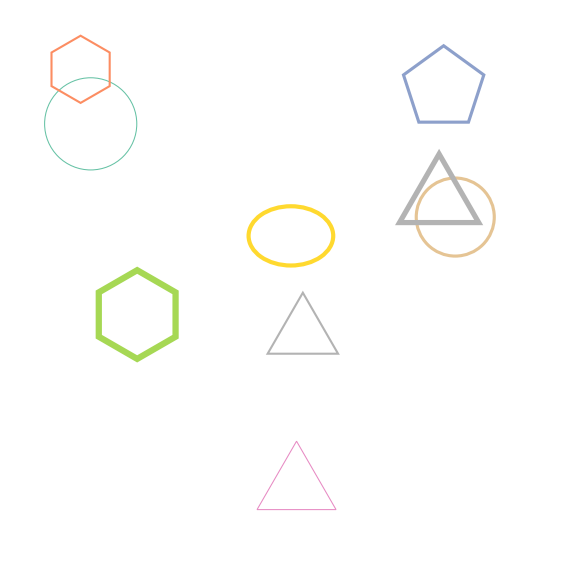[{"shape": "circle", "thickness": 0.5, "radius": 0.4, "center": [0.157, 0.785]}, {"shape": "hexagon", "thickness": 1, "radius": 0.29, "center": [0.14, 0.879]}, {"shape": "pentagon", "thickness": 1.5, "radius": 0.37, "center": [0.768, 0.847]}, {"shape": "triangle", "thickness": 0.5, "radius": 0.39, "center": [0.513, 0.156]}, {"shape": "hexagon", "thickness": 3, "radius": 0.38, "center": [0.238, 0.454]}, {"shape": "oval", "thickness": 2, "radius": 0.37, "center": [0.504, 0.591]}, {"shape": "circle", "thickness": 1.5, "radius": 0.34, "center": [0.788, 0.623]}, {"shape": "triangle", "thickness": 2.5, "radius": 0.4, "center": [0.76, 0.653]}, {"shape": "triangle", "thickness": 1, "radius": 0.35, "center": [0.524, 0.422]}]